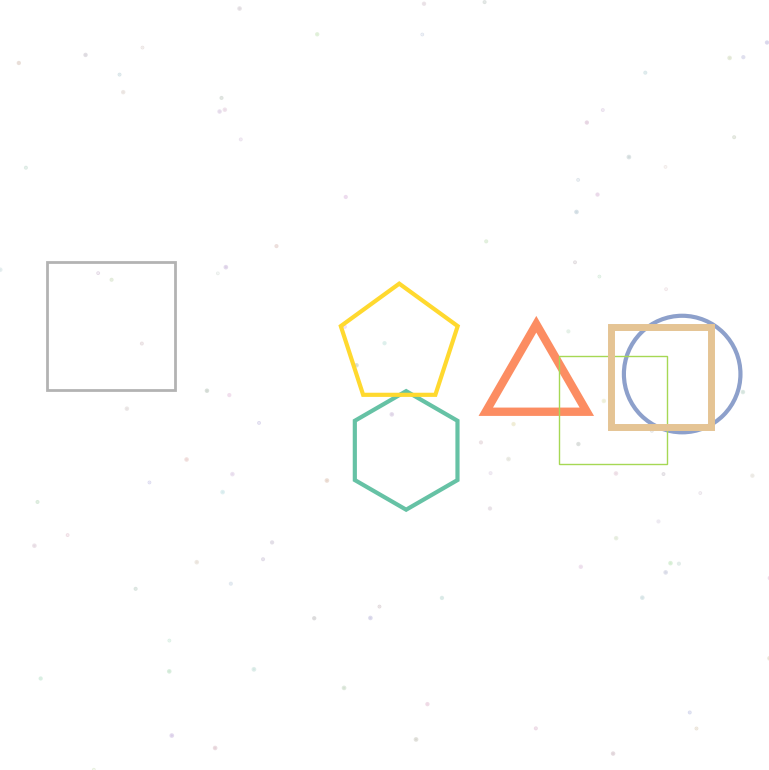[{"shape": "hexagon", "thickness": 1.5, "radius": 0.38, "center": [0.527, 0.415]}, {"shape": "triangle", "thickness": 3, "radius": 0.38, "center": [0.696, 0.503]}, {"shape": "circle", "thickness": 1.5, "radius": 0.38, "center": [0.886, 0.514]}, {"shape": "square", "thickness": 0.5, "radius": 0.35, "center": [0.796, 0.468]}, {"shape": "pentagon", "thickness": 1.5, "radius": 0.4, "center": [0.519, 0.552]}, {"shape": "square", "thickness": 2.5, "radius": 0.32, "center": [0.858, 0.51]}, {"shape": "square", "thickness": 1, "radius": 0.42, "center": [0.144, 0.576]}]